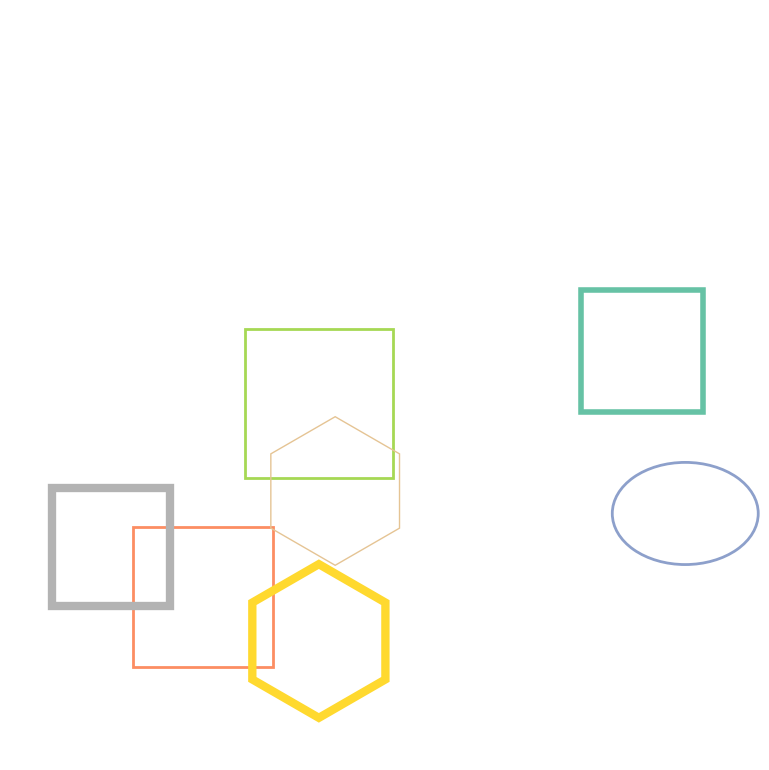[{"shape": "square", "thickness": 2, "radius": 0.4, "center": [0.834, 0.544]}, {"shape": "square", "thickness": 1, "radius": 0.46, "center": [0.264, 0.224]}, {"shape": "oval", "thickness": 1, "radius": 0.47, "center": [0.89, 0.333]}, {"shape": "square", "thickness": 1, "radius": 0.48, "center": [0.414, 0.476]}, {"shape": "hexagon", "thickness": 3, "radius": 0.5, "center": [0.414, 0.168]}, {"shape": "hexagon", "thickness": 0.5, "radius": 0.48, "center": [0.435, 0.362]}, {"shape": "square", "thickness": 3, "radius": 0.38, "center": [0.145, 0.289]}]